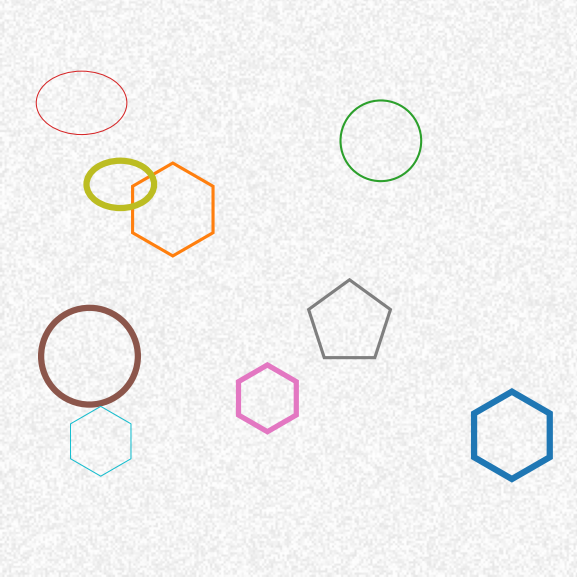[{"shape": "hexagon", "thickness": 3, "radius": 0.38, "center": [0.886, 0.245]}, {"shape": "hexagon", "thickness": 1.5, "radius": 0.4, "center": [0.299, 0.636]}, {"shape": "circle", "thickness": 1, "radius": 0.35, "center": [0.659, 0.755]}, {"shape": "oval", "thickness": 0.5, "radius": 0.39, "center": [0.141, 0.821]}, {"shape": "circle", "thickness": 3, "radius": 0.42, "center": [0.155, 0.382]}, {"shape": "hexagon", "thickness": 2.5, "radius": 0.29, "center": [0.463, 0.309]}, {"shape": "pentagon", "thickness": 1.5, "radius": 0.37, "center": [0.605, 0.44]}, {"shape": "oval", "thickness": 3, "radius": 0.29, "center": [0.208, 0.68]}, {"shape": "hexagon", "thickness": 0.5, "radius": 0.3, "center": [0.174, 0.235]}]